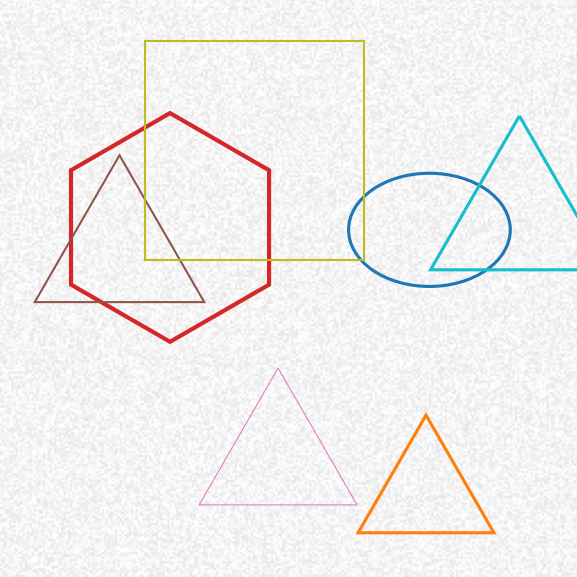[{"shape": "oval", "thickness": 1.5, "radius": 0.7, "center": [0.744, 0.601]}, {"shape": "triangle", "thickness": 1.5, "radius": 0.68, "center": [0.738, 0.144]}, {"shape": "hexagon", "thickness": 2, "radius": 0.99, "center": [0.294, 0.605]}, {"shape": "triangle", "thickness": 1, "radius": 0.85, "center": [0.207, 0.561]}, {"shape": "triangle", "thickness": 0.5, "radius": 0.79, "center": [0.482, 0.204]}, {"shape": "square", "thickness": 1, "radius": 0.95, "center": [0.441, 0.739]}, {"shape": "triangle", "thickness": 1.5, "radius": 0.89, "center": [0.899, 0.621]}]